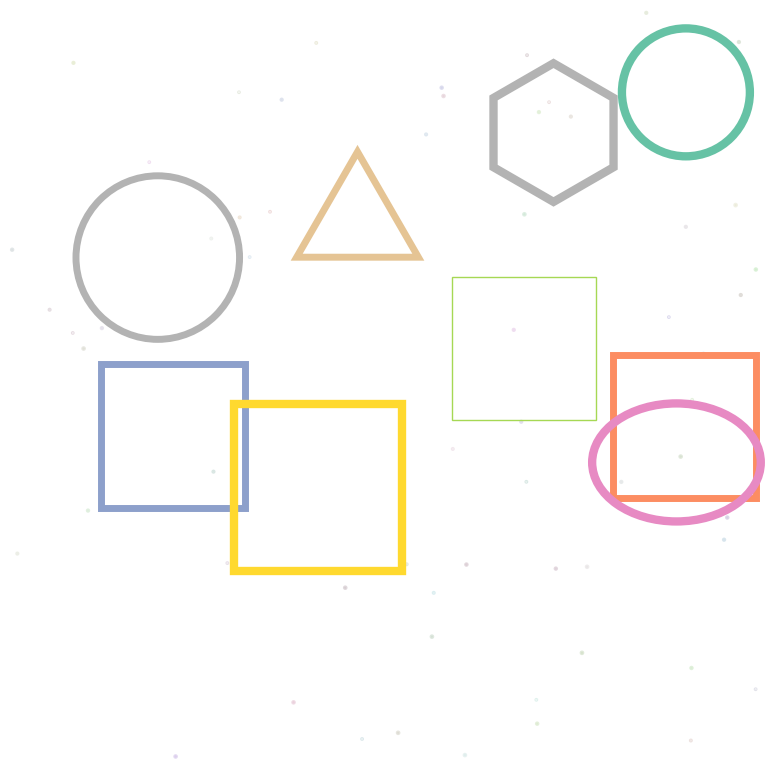[{"shape": "circle", "thickness": 3, "radius": 0.42, "center": [0.891, 0.88]}, {"shape": "square", "thickness": 2.5, "radius": 0.46, "center": [0.889, 0.447]}, {"shape": "square", "thickness": 2.5, "radius": 0.47, "center": [0.225, 0.434]}, {"shape": "oval", "thickness": 3, "radius": 0.55, "center": [0.879, 0.399]}, {"shape": "square", "thickness": 0.5, "radius": 0.47, "center": [0.68, 0.547]}, {"shape": "square", "thickness": 3, "radius": 0.54, "center": [0.413, 0.367]}, {"shape": "triangle", "thickness": 2.5, "radius": 0.46, "center": [0.464, 0.712]}, {"shape": "hexagon", "thickness": 3, "radius": 0.45, "center": [0.719, 0.828]}, {"shape": "circle", "thickness": 2.5, "radius": 0.53, "center": [0.205, 0.665]}]